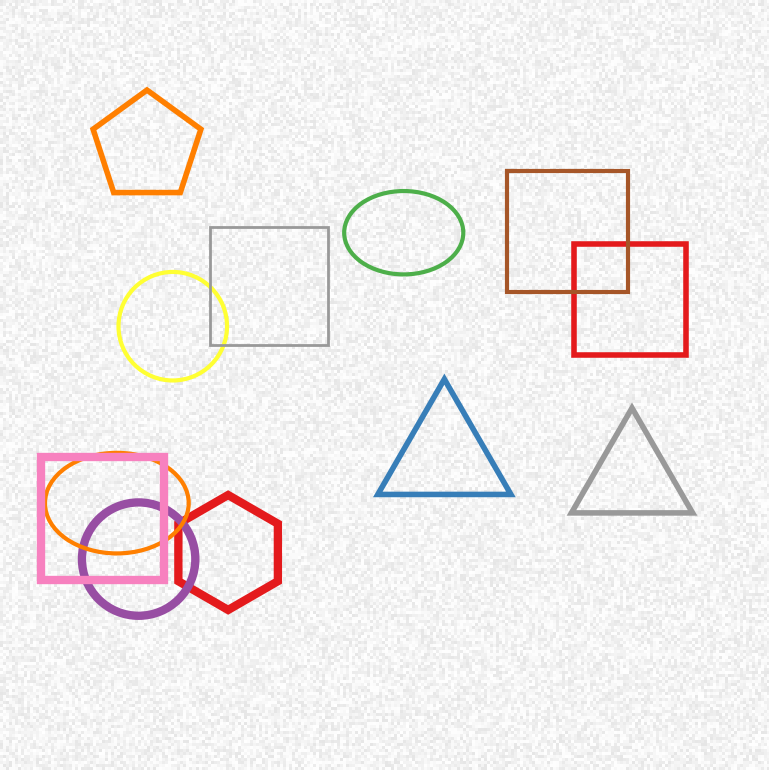[{"shape": "square", "thickness": 2, "radius": 0.36, "center": [0.818, 0.611]}, {"shape": "hexagon", "thickness": 3, "radius": 0.37, "center": [0.296, 0.282]}, {"shape": "triangle", "thickness": 2, "radius": 0.5, "center": [0.577, 0.408]}, {"shape": "oval", "thickness": 1.5, "radius": 0.39, "center": [0.524, 0.698]}, {"shape": "circle", "thickness": 3, "radius": 0.37, "center": [0.18, 0.274]}, {"shape": "pentagon", "thickness": 2, "radius": 0.37, "center": [0.191, 0.809]}, {"shape": "oval", "thickness": 1.5, "radius": 0.47, "center": [0.152, 0.347]}, {"shape": "circle", "thickness": 1.5, "radius": 0.35, "center": [0.224, 0.576]}, {"shape": "square", "thickness": 1.5, "radius": 0.39, "center": [0.737, 0.699]}, {"shape": "square", "thickness": 3, "radius": 0.4, "center": [0.134, 0.327]}, {"shape": "square", "thickness": 1, "radius": 0.38, "center": [0.349, 0.629]}, {"shape": "triangle", "thickness": 2, "radius": 0.45, "center": [0.821, 0.379]}]